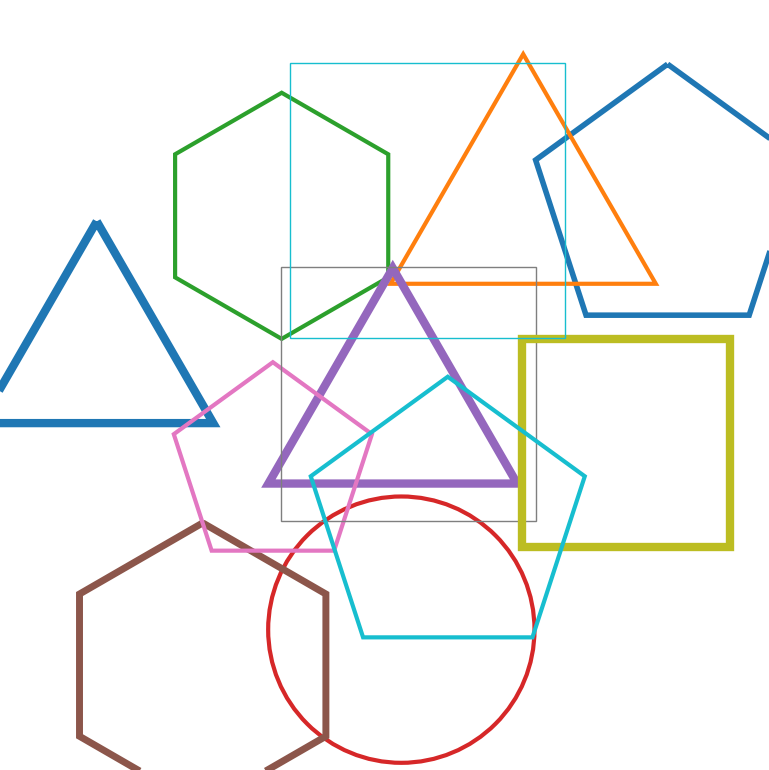[{"shape": "pentagon", "thickness": 2, "radius": 0.9, "center": [0.867, 0.736]}, {"shape": "triangle", "thickness": 3, "radius": 0.87, "center": [0.126, 0.538]}, {"shape": "triangle", "thickness": 1.5, "radius": 0.99, "center": [0.679, 0.731]}, {"shape": "hexagon", "thickness": 1.5, "radius": 0.8, "center": [0.366, 0.72]}, {"shape": "circle", "thickness": 1.5, "radius": 0.86, "center": [0.521, 0.182]}, {"shape": "triangle", "thickness": 3, "radius": 0.93, "center": [0.51, 0.465]}, {"shape": "hexagon", "thickness": 2.5, "radius": 0.92, "center": [0.263, 0.136]}, {"shape": "pentagon", "thickness": 1.5, "radius": 0.68, "center": [0.354, 0.394]}, {"shape": "square", "thickness": 0.5, "radius": 0.83, "center": [0.531, 0.489]}, {"shape": "square", "thickness": 3, "radius": 0.67, "center": [0.813, 0.425]}, {"shape": "square", "thickness": 0.5, "radius": 0.89, "center": [0.555, 0.739]}, {"shape": "pentagon", "thickness": 1.5, "radius": 0.94, "center": [0.582, 0.324]}]